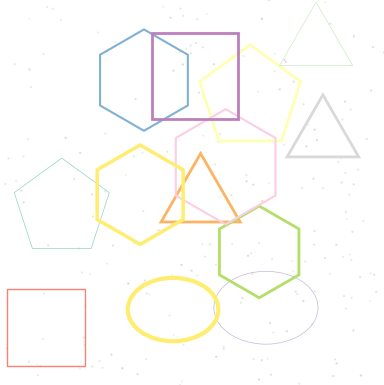[{"shape": "pentagon", "thickness": 0.5, "radius": 0.65, "center": [0.16, 0.459]}, {"shape": "pentagon", "thickness": 2, "radius": 0.69, "center": [0.65, 0.745]}, {"shape": "oval", "thickness": 0.5, "radius": 0.68, "center": [0.691, 0.201]}, {"shape": "square", "thickness": 1, "radius": 0.5, "center": [0.12, 0.15]}, {"shape": "hexagon", "thickness": 1.5, "radius": 0.66, "center": [0.374, 0.792]}, {"shape": "triangle", "thickness": 2, "radius": 0.59, "center": [0.521, 0.483]}, {"shape": "hexagon", "thickness": 2, "radius": 0.6, "center": [0.673, 0.346]}, {"shape": "hexagon", "thickness": 1.5, "radius": 0.75, "center": [0.586, 0.567]}, {"shape": "triangle", "thickness": 2, "radius": 0.54, "center": [0.839, 0.646]}, {"shape": "square", "thickness": 2, "radius": 0.56, "center": [0.506, 0.802]}, {"shape": "triangle", "thickness": 0.5, "radius": 0.55, "center": [0.821, 0.885]}, {"shape": "oval", "thickness": 3, "radius": 0.59, "center": [0.45, 0.196]}, {"shape": "hexagon", "thickness": 2.5, "radius": 0.64, "center": [0.364, 0.494]}]